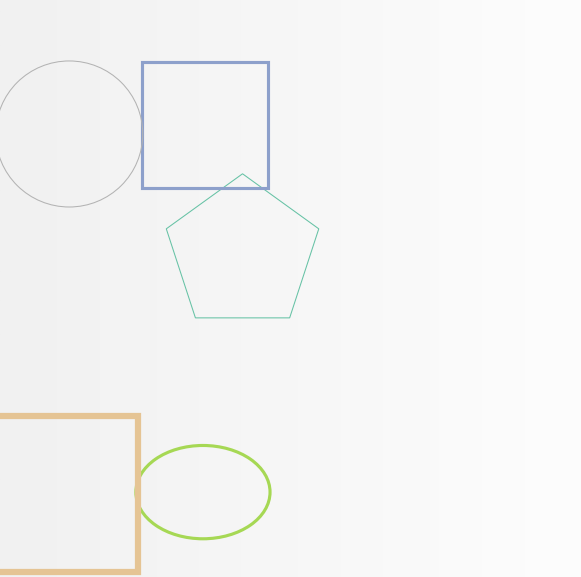[{"shape": "pentagon", "thickness": 0.5, "radius": 0.69, "center": [0.417, 0.56]}, {"shape": "square", "thickness": 1.5, "radius": 0.54, "center": [0.353, 0.783]}, {"shape": "oval", "thickness": 1.5, "radius": 0.58, "center": [0.349, 0.147]}, {"shape": "square", "thickness": 3, "radius": 0.68, "center": [0.102, 0.143]}, {"shape": "circle", "thickness": 0.5, "radius": 0.63, "center": [0.119, 0.767]}]